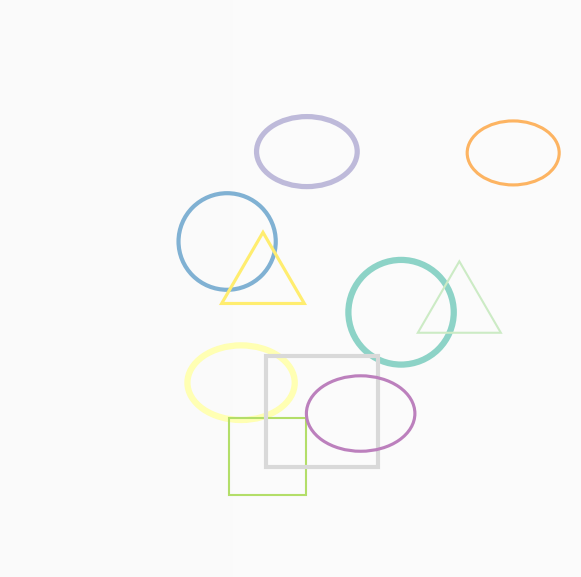[{"shape": "circle", "thickness": 3, "radius": 0.45, "center": [0.69, 0.458]}, {"shape": "oval", "thickness": 3, "radius": 0.46, "center": [0.415, 0.336]}, {"shape": "oval", "thickness": 2.5, "radius": 0.43, "center": [0.528, 0.737]}, {"shape": "circle", "thickness": 2, "radius": 0.42, "center": [0.391, 0.581]}, {"shape": "oval", "thickness": 1.5, "radius": 0.4, "center": [0.883, 0.734]}, {"shape": "square", "thickness": 1, "radius": 0.33, "center": [0.46, 0.209]}, {"shape": "square", "thickness": 2, "radius": 0.48, "center": [0.554, 0.287]}, {"shape": "oval", "thickness": 1.5, "radius": 0.47, "center": [0.62, 0.283]}, {"shape": "triangle", "thickness": 1, "radius": 0.41, "center": [0.79, 0.464]}, {"shape": "triangle", "thickness": 1.5, "radius": 0.41, "center": [0.452, 0.515]}]